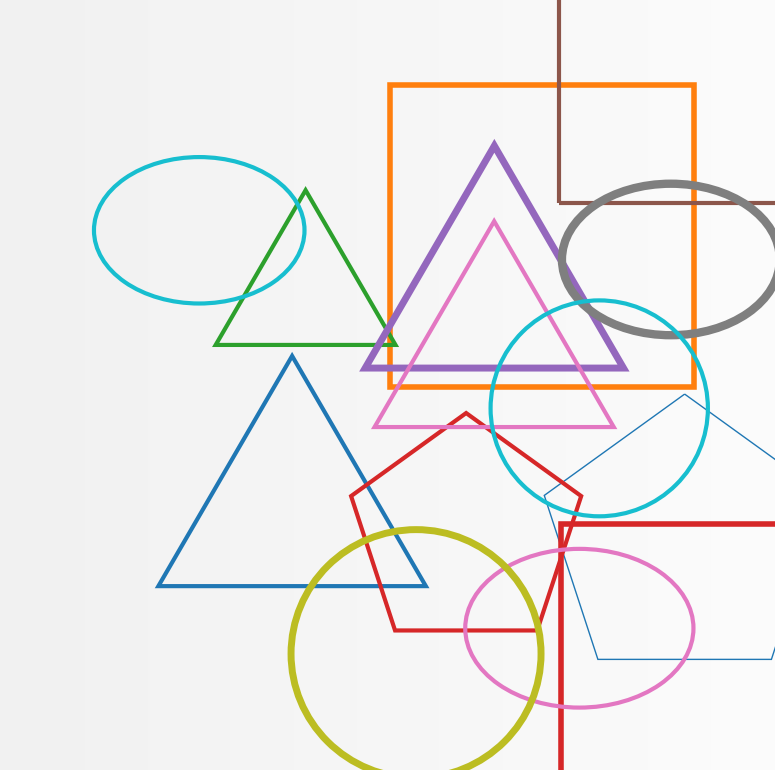[{"shape": "pentagon", "thickness": 0.5, "radius": 0.95, "center": [0.883, 0.298]}, {"shape": "triangle", "thickness": 1.5, "radius": 1.0, "center": [0.377, 0.338]}, {"shape": "square", "thickness": 2, "radius": 0.98, "center": [0.699, 0.694]}, {"shape": "triangle", "thickness": 1.5, "radius": 0.67, "center": [0.394, 0.619]}, {"shape": "pentagon", "thickness": 1.5, "radius": 0.78, "center": [0.601, 0.307]}, {"shape": "square", "thickness": 2, "radius": 0.82, "center": [0.888, 0.154]}, {"shape": "triangle", "thickness": 2.5, "radius": 0.96, "center": [0.638, 0.618]}, {"shape": "square", "thickness": 1.5, "radius": 0.76, "center": [0.873, 0.888]}, {"shape": "oval", "thickness": 1.5, "radius": 0.74, "center": [0.748, 0.184]}, {"shape": "triangle", "thickness": 1.5, "radius": 0.89, "center": [0.638, 0.534]}, {"shape": "oval", "thickness": 3, "radius": 0.7, "center": [0.866, 0.663]}, {"shape": "circle", "thickness": 2.5, "radius": 0.81, "center": [0.537, 0.151]}, {"shape": "circle", "thickness": 1.5, "radius": 0.7, "center": [0.773, 0.47]}, {"shape": "oval", "thickness": 1.5, "radius": 0.68, "center": [0.257, 0.701]}]